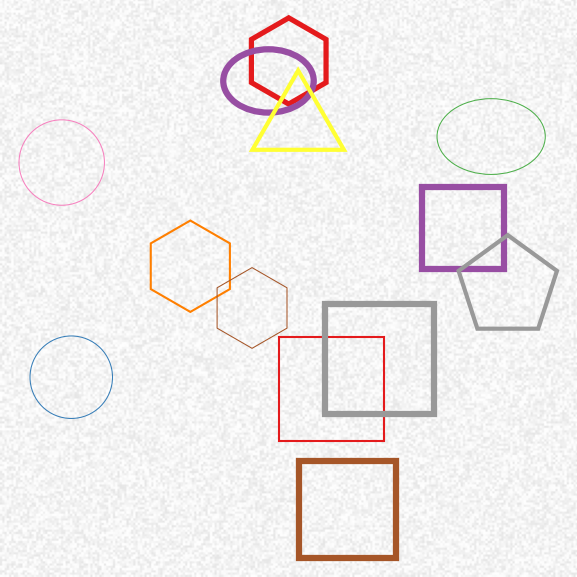[{"shape": "square", "thickness": 1, "radius": 0.45, "center": [0.575, 0.326]}, {"shape": "hexagon", "thickness": 2.5, "radius": 0.37, "center": [0.5, 0.894]}, {"shape": "circle", "thickness": 0.5, "radius": 0.36, "center": [0.123, 0.346]}, {"shape": "oval", "thickness": 0.5, "radius": 0.47, "center": [0.85, 0.763]}, {"shape": "square", "thickness": 3, "radius": 0.36, "center": [0.802, 0.605]}, {"shape": "oval", "thickness": 3, "radius": 0.39, "center": [0.465, 0.859]}, {"shape": "hexagon", "thickness": 1, "radius": 0.4, "center": [0.33, 0.538]}, {"shape": "triangle", "thickness": 2, "radius": 0.46, "center": [0.516, 0.786]}, {"shape": "hexagon", "thickness": 0.5, "radius": 0.35, "center": [0.436, 0.466]}, {"shape": "square", "thickness": 3, "radius": 0.42, "center": [0.602, 0.117]}, {"shape": "circle", "thickness": 0.5, "radius": 0.37, "center": [0.107, 0.718]}, {"shape": "pentagon", "thickness": 2, "radius": 0.45, "center": [0.879, 0.502]}, {"shape": "square", "thickness": 3, "radius": 0.47, "center": [0.657, 0.378]}]